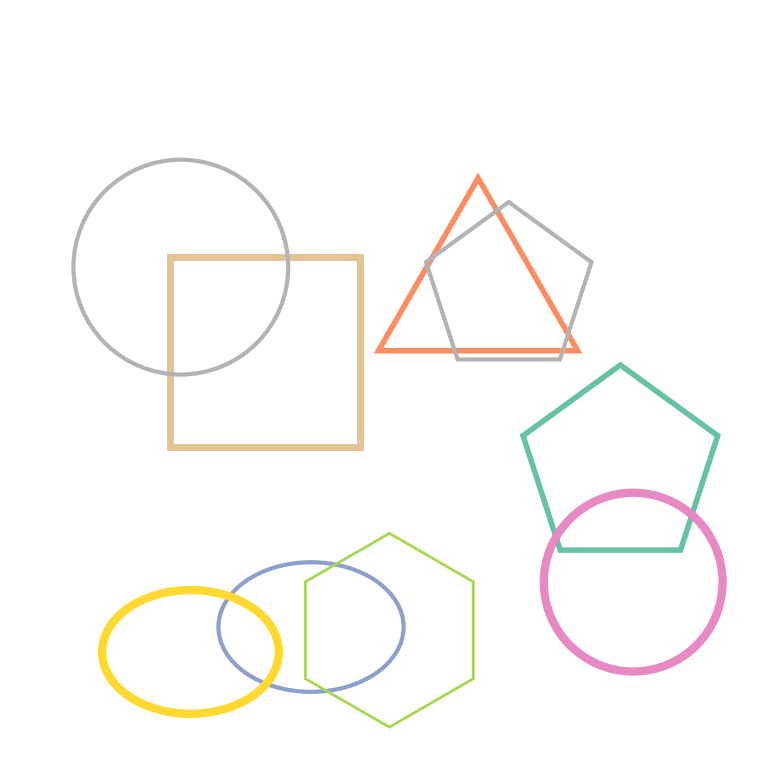[{"shape": "pentagon", "thickness": 2, "radius": 0.66, "center": [0.806, 0.393]}, {"shape": "triangle", "thickness": 2, "radius": 0.75, "center": [0.621, 0.619]}, {"shape": "oval", "thickness": 1.5, "radius": 0.6, "center": [0.404, 0.186]}, {"shape": "circle", "thickness": 3, "radius": 0.58, "center": [0.822, 0.244]}, {"shape": "hexagon", "thickness": 1, "radius": 0.63, "center": [0.506, 0.182]}, {"shape": "oval", "thickness": 3, "radius": 0.57, "center": [0.247, 0.153]}, {"shape": "square", "thickness": 2.5, "radius": 0.61, "center": [0.344, 0.543]}, {"shape": "pentagon", "thickness": 1.5, "radius": 0.56, "center": [0.661, 0.625]}, {"shape": "circle", "thickness": 1.5, "radius": 0.7, "center": [0.235, 0.653]}]